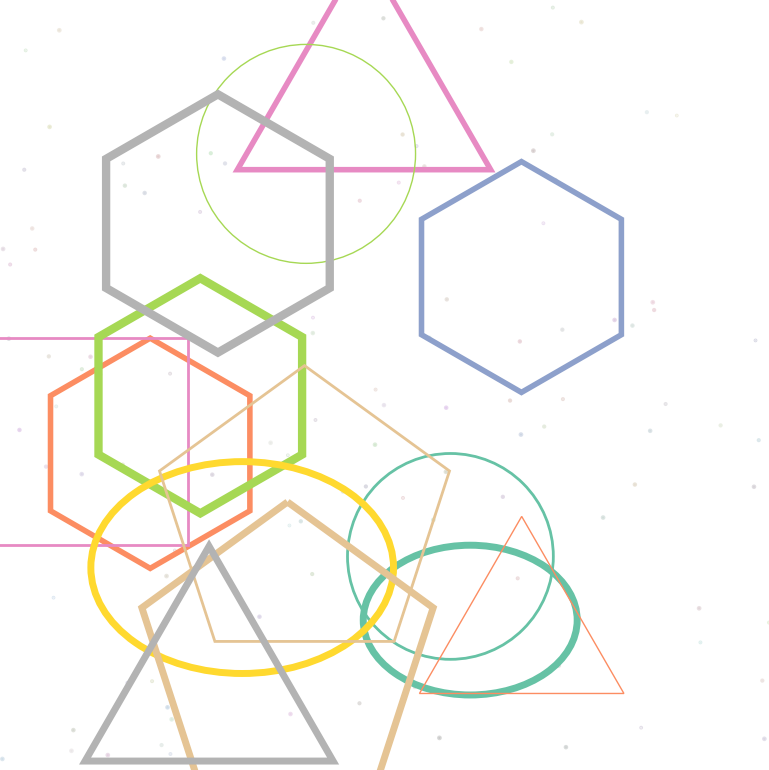[{"shape": "oval", "thickness": 2.5, "radius": 0.69, "center": [0.611, 0.195]}, {"shape": "circle", "thickness": 1, "radius": 0.67, "center": [0.585, 0.277]}, {"shape": "triangle", "thickness": 0.5, "radius": 0.77, "center": [0.678, 0.176]}, {"shape": "hexagon", "thickness": 2, "radius": 0.75, "center": [0.195, 0.411]}, {"shape": "hexagon", "thickness": 2, "radius": 0.75, "center": [0.677, 0.64]}, {"shape": "triangle", "thickness": 2, "radius": 0.95, "center": [0.473, 0.875]}, {"shape": "square", "thickness": 1, "radius": 0.67, "center": [0.11, 0.427]}, {"shape": "circle", "thickness": 0.5, "radius": 0.71, "center": [0.398, 0.8]}, {"shape": "hexagon", "thickness": 3, "radius": 0.76, "center": [0.26, 0.486]}, {"shape": "oval", "thickness": 2.5, "radius": 0.98, "center": [0.315, 0.263]}, {"shape": "pentagon", "thickness": 1, "radius": 0.99, "center": [0.395, 0.327]}, {"shape": "pentagon", "thickness": 2.5, "radius": 0.99, "center": [0.373, 0.149]}, {"shape": "triangle", "thickness": 2.5, "radius": 0.93, "center": [0.272, 0.105]}, {"shape": "hexagon", "thickness": 3, "radius": 0.84, "center": [0.283, 0.71]}]